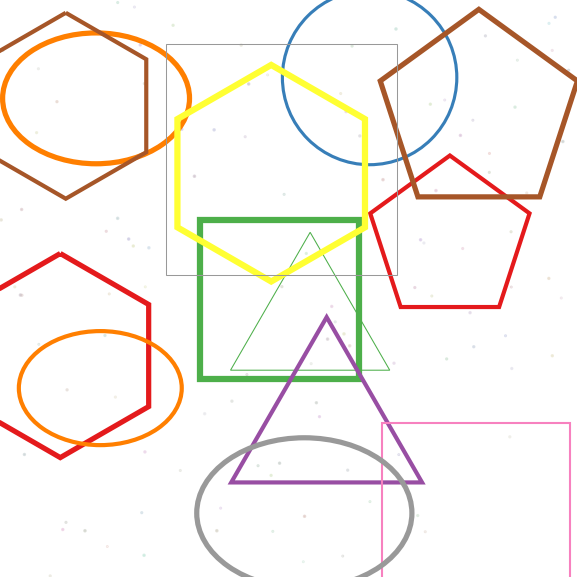[{"shape": "hexagon", "thickness": 2.5, "radius": 0.88, "center": [0.104, 0.383]}, {"shape": "pentagon", "thickness": 2, "radius": 0.73, "center": [0.779, 0.585]}, {"shape": "circle", "thickness": 1.5, "radius": 0.76, "center": [0.64, 0.865]}, {"shape": "square", "thickness": 3, "radius": 0.69, "center": [0.484, 0.481]}, {"shape": "triangle", "thickness": 0.5, "radius": 0.8, "center": [0.537, 0.438]}, {"shape": "triangle", "thickness": 2, "radius": 0.95, "center": [0.566, 0.259]}, {"shape": "oval", "thickness": 2.5, "radius": 0.81, "center": [0.166, 0.829]}, {"shape": "oval", "thickness": 2, "radius": 0.71, "center": [0.174, 0.327]}, {"shape": "hexagon", "thickness": 3, "radius": 0.94, "center": [0.47, 0.699]}, {"shape": "hexagon", "thickness": 2, "radius": 0.8, "center": [0.114, 0.816]}, {"shape": "pentagon", "thickness": 2.5, "radius": 0.9, "center": [0.829, 0.803]}, {"shape": "square", "thickness": 1, "radius": 0.82, "center": [0.825, 0.103]}, {"shape": "square", "thickness": 0.5, "radius": 1.0, "center": [0.488, 0.723]}, {"shape": "oval", "thickness": 2.5, "radius": 0.93, "center": [0.527, 0.111]}]